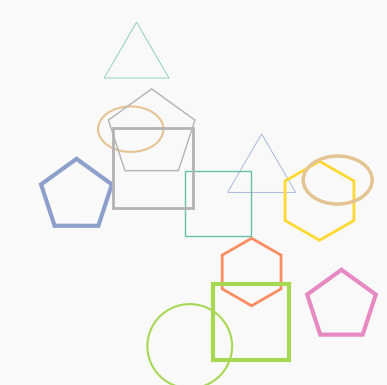[{"shape": "square", "thickness": 1, "radius": 0.42, "center": [0.562, 0.471]}, {"shape": "triangle", "thickness": 0.5, "radius": 0.48, "center": [0.352, 0.846]}, {"shape": "hexagon", "thickness": 2, "radius": 0.44, "center": [0.649, 0.294]}, {"shape": "triangle", "thickness": 0.5, "radius": 0.51, "center": [0.675, 0.551]}, {"shape": "pentagon", "thickness": 3, "radius": 0.48, "center": [0.197, 0.491]}, {"shape": "pentagon", "thickness": 3, "radius": 0.47, "center": [0.881, 0.206]}, {"shape": "circle", "thickness": 1.5, "radius": 0.55, "center": [0.49, 0.101]}, {"shape": "square", "thickness": 3, "radius": 0.49, "center": [0.647, 0.163]}, {"shape": "hexagon", "thickness": 2, "radius": 0.51, "center": [0.825, 0.479]}, {"shape": "oval", "thickness": 1.5, "radius": 0.42, "center": [0.337, 0.664]}, {"shape": "oval", "thickness": 2.5, "radius": 0.45, "center": [0.871, 0.532]}, {"shape": "pentagon", "thickness": 1, "radius": 0.59, "center": [0.391, 0.652]}, {"shape": "square", "thickness": 2, "radius": 0.52, "center": [0.395, 0.564]}]